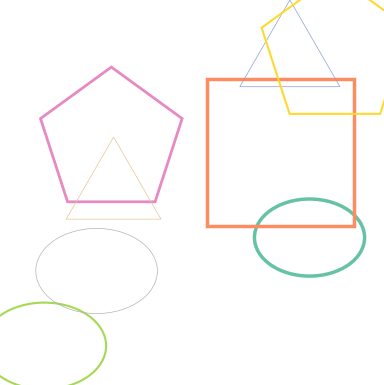[{"shape": "oval", "thickness": 2.5, "radius": 0.72, "center": [0.804, 0.383]}, {"shape": "square", "thickness": 2.5, "radius": 0.96, "center": [0.729, 0.603]}, {"shape": "triangle", "thickness": 0.5, "radius": 0.75, "center": [0.753, 0.85]}, {"shape": "pentagon", "thickness": 2, "radius": 0.97, "center": [0.289, 0.632]}, {"shape": "oval", "thickness": 1.5, "radius": 0.8, "center": [0.115, 0.102]}, {"shape": "pentagon", "thickness": 1.5, "radius": 1.0, "center": [0.87, 0.866]}, {"shape": "triangle", "thickness": 0.5, "radius": 0.71, "center": [0.295, 0.502]}, {"shape": "oval", "thickness": 0.5, "radius": 0.79, "center": [0.251, 0.296]}]